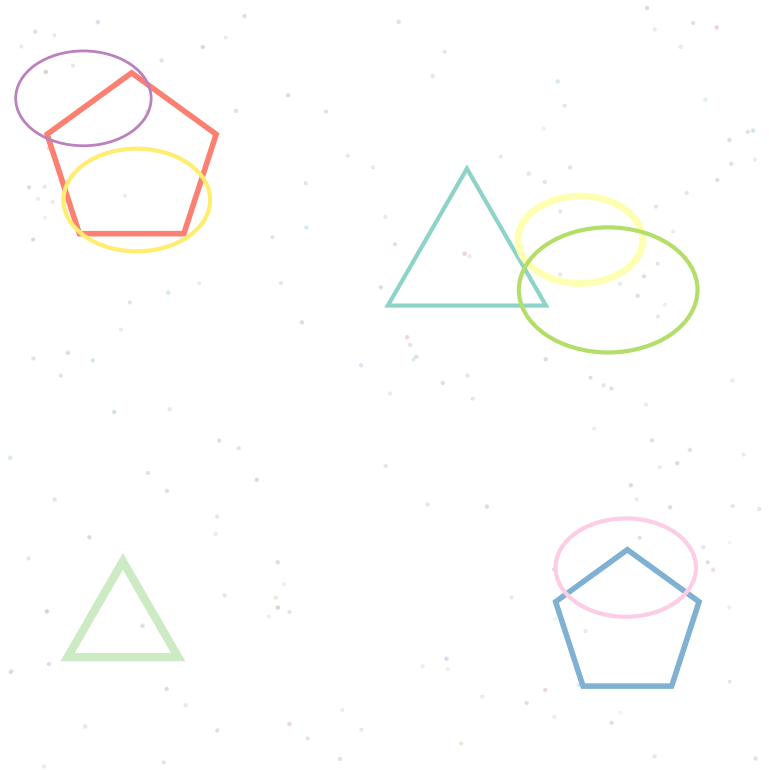[{"shape": "triangle", "thickness": 1.5, "radius": 0.59, "center": [0.606, 0.662]}, {"shape": "oval", "thickness": 2.5, "radius": 0.4, "center": [0.754, 0.689]}, {"shape": "pentagon", "thickness": 2, "radius": 0.58, "center": [0.171, 0.79]}, {"shape": "pentagon", "thickness": 2, "radius": 0.49, "center": [0.815, 0.188]}, {"shape": "oval", "thickness": 1.5, "radius": 0.58, "center": [0.79, 0.623]}, {"shape": "oval", "thickness": 1.5, "radius": 0.46, "center": [0.813, 0.263]}, {"shape": "oval", "thickness": 1, "radius": 0.44, "center": [0.108, 0.872]}, {"shape": "triangle", "thickness": 3, "radius": 0.41, "center": [0.16, 0.188]}, {"shape": "oval", "thickness": 1.5, "radius": 0.48, "center": [0.178, 0.74]}]